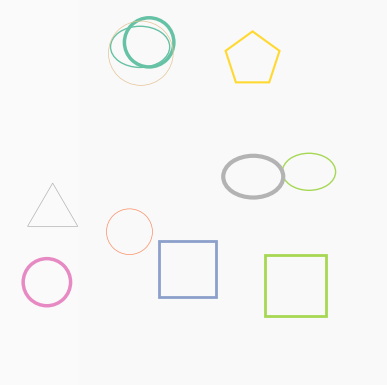[{"shape": "circle", "thickness": 2.5, "radius": 0.32, "center": [0.385, 0.89]}, {"shape": "oval", "thickness": 1, "radius": 0.38, "center": [0.362, 0.878]}, {"shape": "circle", "thickness": 0.5, "radius": 0.3, "center": [0.334, 0.398]}, {"shape": "square", "thickness": 2, "radius": 0.37, "center": [0.484, 0.302]}, {"shape": "circle", "thickness": 2.5, "radius": 0.31, "center": [0.121, 0.267]}, {"shape": "oval", "thickness": 1, "radius": 0.34, "center": [0.797, 0.554]}, {"shape": "square", "thickness": 2, "radius": 0.4, "center": [0.763, 0.259]}, {"shape": "pentagon", "thickness": 1.5, "radius": 0.37, "center": [0.652, 0.845]}, {"shape": "circle", "thickness": 0.5, "radius": 0.42, "center": [0.363, 0.862]}, {"shape": "oval", "thickness": 3, "radius": 0.39, "center": [0.654, 0.541]}, {"shape": "triangle", "thickness": 0.5, "radius": 0.37, "center": [0.136, 0.449]}]